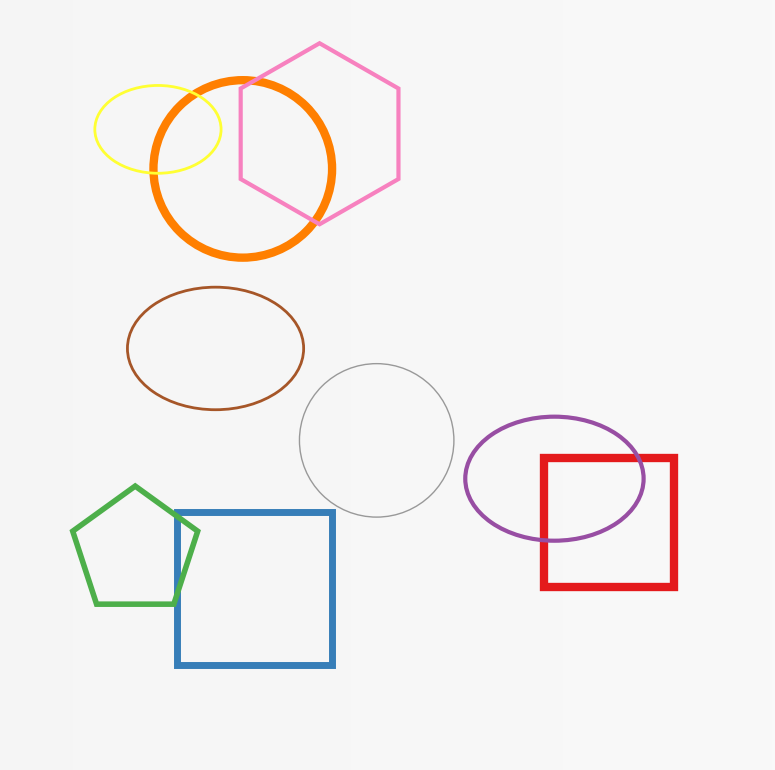[{"shape": "square", "thickness": 3, "radius": 0.42, "center": [0.785, 0.321]}, {"shape": "square", "thickness": 2.5, "radius": 0.5, "center": [0.328, 0.236]}, {"shape": "pentagon", "thickness": 2, "radius": 0.42, "center": [0.174, 0.284]}, {"shape": "oval", "thickness": 1.5, "radius": 0.58, "center": [0.715, 0.378]}, {"shape": "circle", "thickness": 3, "radius": 0.58, "center": [0.313, 0.781]}, {"shape": "oval", "thickness": 1, "radius": 0.41, "center": [0.204, 0.832]}, {"shape": "oval", "thickness": 1, "radius": 0.57, "center": [0.278, 0.547]}, {"shape": "hexagon", "thickness": 1.5, "radius": 0.59, "center": [0.412, 0.826]}, {"shape": "circle", "thickness": 0.5, "radius": 0.5, "center": [0.486, 0.428]}]